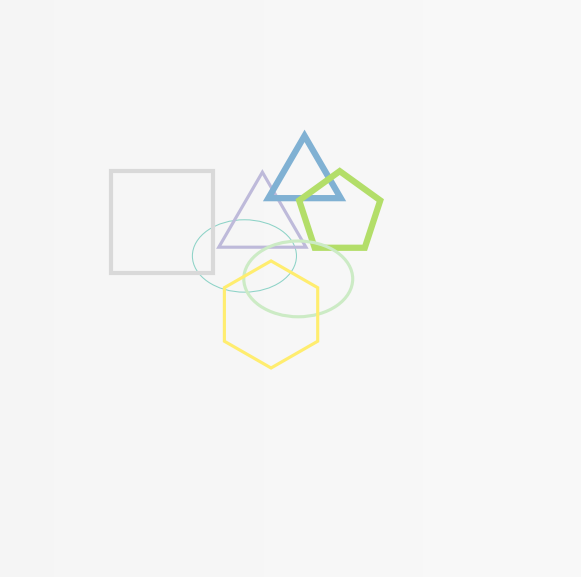[{"shape": "oval", "thickness": 0.5, "radius": 0.45, "center": [0.421, 0.556]}, {"shape": "triangle", "thickness": 1.5, "radius": 0.43, "center": [0.451, 0.614]}, {"shape": "triangle", "thickness": 3, "radius": 0.36, "center": [0.524, 0.692]}, {"shape": "pentagon", "thickness": 3, "radius": 0.37, "center": [0.584, 0.629]}, {"shape": "square", "thickness": 2, "radius": 0.44, "center": [0.279, 0.615]}, {"shape": "oval", "thickness": 1.5, "radius": 0.47, "center": [0.513, 0.516]}, {"shape": "hexagon", "thickness": 1.5, "radius": 0.46, "center": [0.466, 0.455]}]